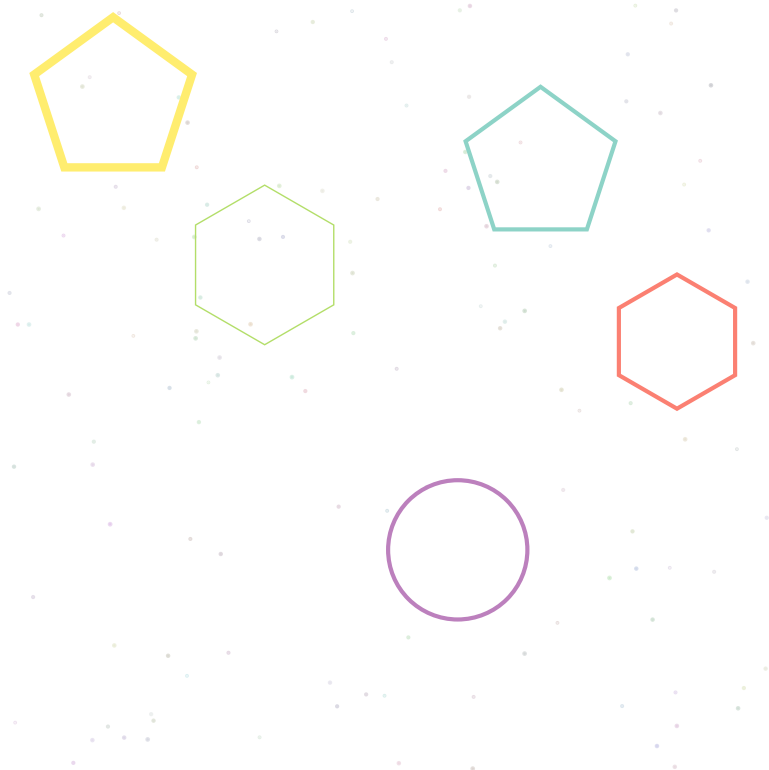[{"shape": "pentagon", "thickness": 1.5, "radius": 0.51, "center": [0.702, 0.785]}, {"shape": "hexagon", "thickness": 1.5, "radius": 0.44, "center": [0.879, 0.556]}, {"shape": "hexagon", "thickness": 0.5, "radius": 0.52, "center": [0.344, 0.656]}, {"shape": "circle", "thickness": 1.5, "radius": 0.45, "center": [0.594, 0.286]}, {"shape": "pentagon", "thickness": 3, "radius": 0.54, "center": [0.147, 0.87]}]